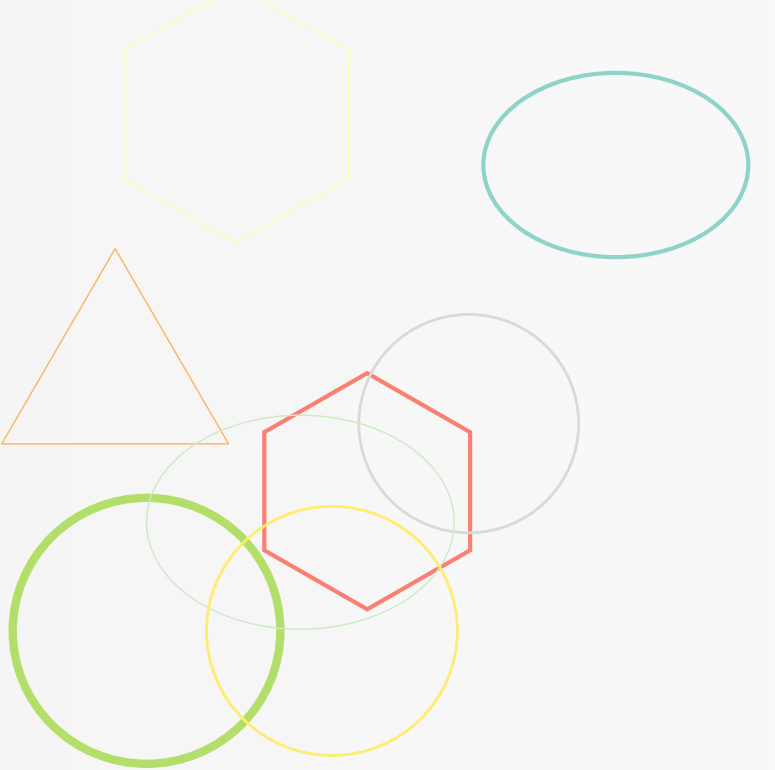[{"shape": "oval", "thickness": 1.5, "radius": 0.85, "center": [0.795, 0.786]}, {"shape": "hexagon", "thickness": 0.5, "radius": 0.84, "center": [0.305, 0.852]}, {"shape": "hexagon", "thickness": 1.5, "radius": 0.77, "center": [0.474, 0.362]}, {"shape": "triangle", "thickness": 0.5, "radius": 0.85, "center": [0.149, 0.508]}, {"shape": "circle", "thickness": 3, "radius": 0.86, "center": [0.189, 0.181]}, {"shape": "circle", "thickness": 1, "radius": 0.71, "center": [0.605, 0.45]}, {"shape": "oval", "thickness": 0.5, "radius": 0.99, "center": [0.388, 0.322]}, {"shape": "circle", "thickness": 1, "radius": 0.81, "center": [0.428, 0.181]}]